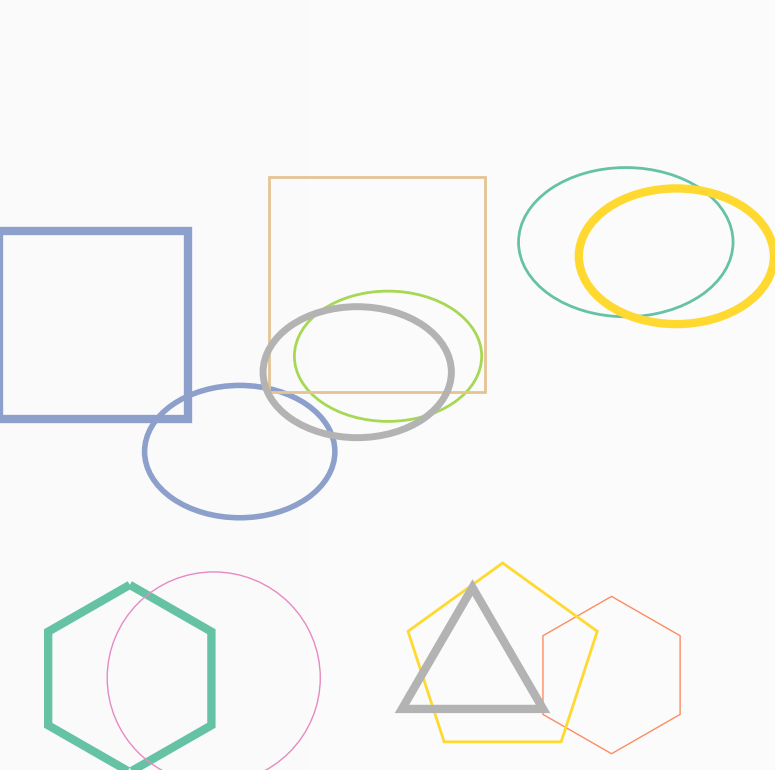[{"shape": "oval", "thickness": 1, "radius": 0.69, "center": [0.807, 0.686]}, {"shape": "hexagon", "thickness": 3, "radius": 0.61, "center": [0.167, 0.119]}, {"shape": "hexagon", "thickness": 0.5, "radius": 0.51, "center": [0.789, 0.123]}, {"shape": "oval", "thickness": 2, "radius": 0.61, "center": [0.309, 0.414]}, {"shape": "square", "thickness": 3, "radius": 0.61, "center": [0.121, 0.578]}, {"shape": "circle", "thickness": 0.5, "radius": 0.69, "center": [0.276, 0.12]}, {"shape": "oval", "thickness": 1, "radius": 0.6, "center": [0.501, 0.537]}, {"shape": "pentagon", "thickness": 1, "radius": 0.64, "center": [0.649, 0.14]}, {"shape": "oval", "thickness": 3, "radius": 0.63, "center": [0.873, 0.667]}, {"shape": "square", "thickness": 1, "radius": 0.7, "center": [0.487, 0.631]}, {"shape": "triangle", "thickness": 3, "radius": 0.53, "center": [0.61, 0.132]}, {"shape": "oval", "thickness": 2.5, "radius": 0.61, "center": [0.461, 0.517]}]